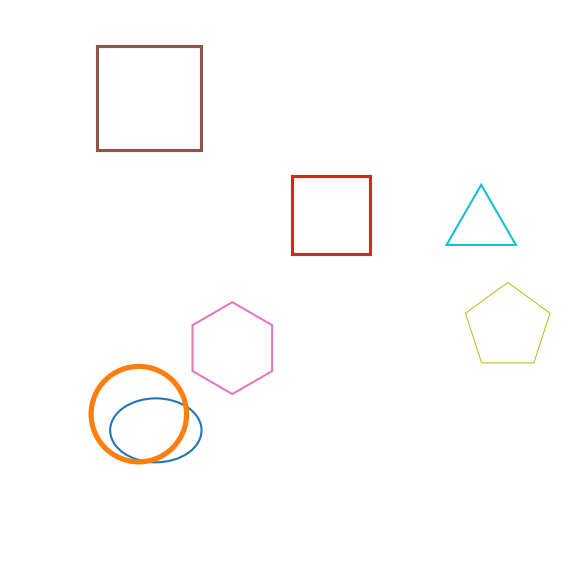[{"shape": "oval", "thickness": 1, "radius": 0.4, "center": [0.27, 0.254]}, {"shape": "circle", "thickness": 2.5, "radius": 0.41, "center": [0.24, 0.282]}, {"shape": "square", "thickness": 1.5, "radius": 0.34, "center": [0.574, 0.626]}, {"shape": "square", "thickness": 1.5, "radius": 0.45, "center": [0.258, 0.829]}, {"shape": "hexagon", "thickness": 1, "radius": 0.4, "center": [0.402, 0.396]}, {"shape": "pentagon", "thickness": 0.5, "radius": 0.38, "center": [0.879, 0.433]}, {"shape": "triangle", "thickness": 1, "radius": 0.35, "center": [0.833, 0.61]}]